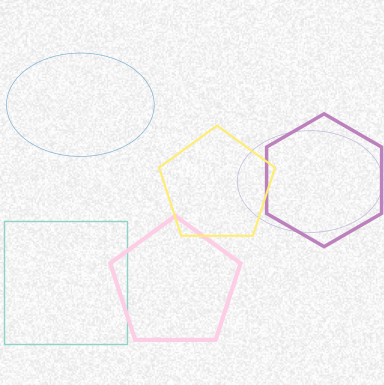[{"shape": "square", "thickness": 1, "radius": 0.8, "center": [0.17, 0.266]}, {"shape": "oval", "thickness": 0.5, "radius": 0.94, "center": [0.805, 0.528]}, {"shape": "oval", "thickness": 0.5, "radius": 0.96, "center": [0.209, 0.728]}, {"shape": "pentagon", "thickness": 3, "radius": 0.89, "center": [0.455, 0.261]}, {"shape": "hexagon", "thickness": 2.5, "radius": 0.86, "center": [0.842, 0.532]}, {"shape": "pentagon", "thickness": 1.5, "radius": 0.79, "center": [0.564, 0.516]}]